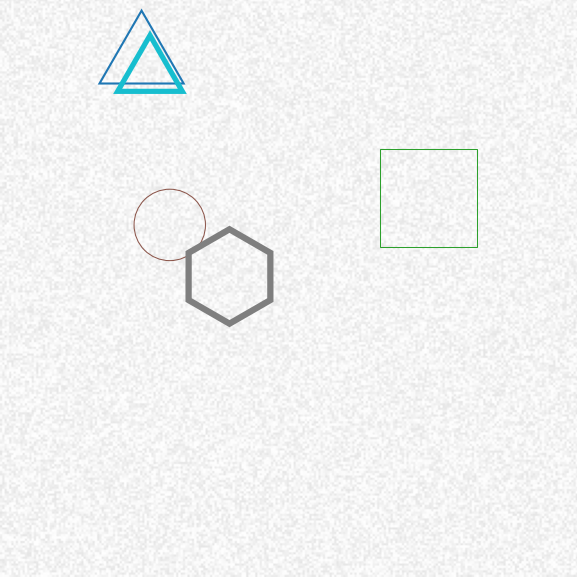[{"shape": "triangle", "thickness": 1, "radius": 0.42, "center": [0.245, 0.897]}, {"shape": "square", "thickness": 0.5, "radius": 0.42, "center": [0.742, 0.656]}, {"shape": "circle", "thickness": 0.5, "radius": 0.31, "center": [0.294, 0.61]}, {"shape": "hexagon", "thickness": 3, "radius": 0.41, "center": [0.397, 0.52]}, {"shape": "triangle", "thickness": 2.5, "radius": 0.32, "center": [0.26, 0.873]}]